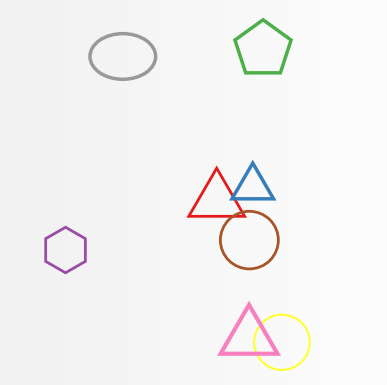[{"shape": "triangle", "thickness": 2, "radius": 0.42, "center": [0.559, 0.48]}, {"shape": "triangle", "thickness": 2.5, "radius": 0.31, "center": [0.652, 0.515]}, {"shape": "pentagon", "thickness": 2.5, "radius": 0.38, "center": [0.679, 0.872]}, {"shape": "hexagon", "thickness": 2, "radius": 0.3, "center": [0.169, 0.351]}, {"shape": "circle", "thickness": 1.5, "radius": 0.36, "center": [0.728, 0.111]}, {"shape": "circle", "thickness": 2, "radius": 0.37, "center": [0.644, 0.376]}, {"shape": "triangle", "thickness": 3, "radius": 0.42, "center": [0.643, 0.124]}, {"shape": "oval", "thickness": 2.5, "radius": 0.42, "center": [0.317, 0.853]}]